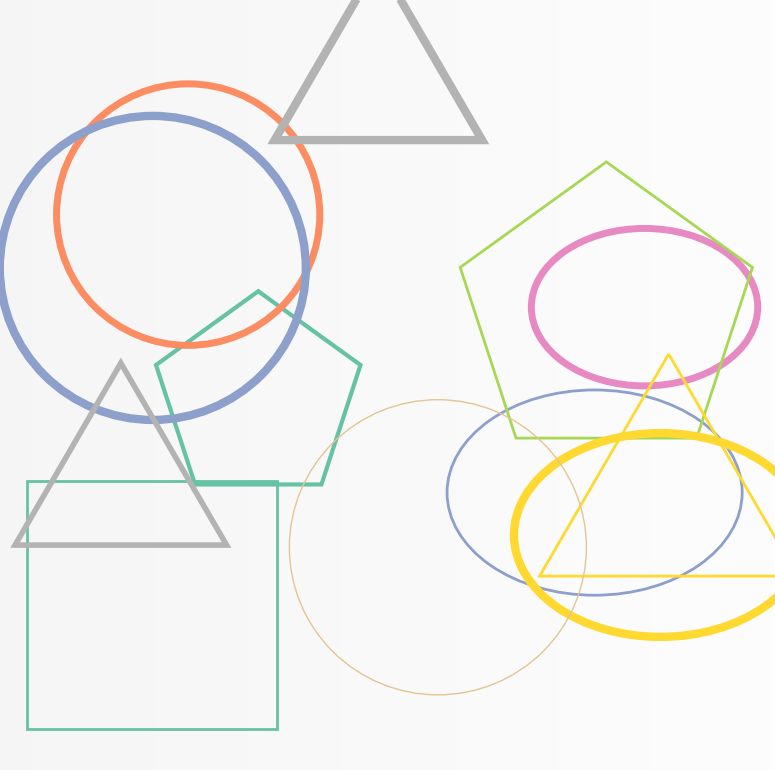[{"shape": "square", "thickness": 1, "radius": 0.81, "center": [0.196, 0.214]}, {"shape": "pentagon", "thickness": 1.5, "radius": 0.69, "center": [0.333, 0.483]}, {"shape": "circle", "thickness": 2.5, "radius": 0.85, "center": [0.243, 0.721]}, {"shape": "oval", "thickness": 1, "radius": 0.95, "center": [0.767, 0.36]}, {"shape": "circle", "thickness": 3, "radius": 0.99, "center": [0.197, 0.652]}, {"shape": "oval", "thickness": 2.5, "radius": 0.73, "center": [0.832, 0.601]}, {"shape": "pentagon", "thickness": 1, "radius": 0.99, "center": [0.782, 0.591]}, {"shape": "oval", "thickness": 3, "radius": 0.95, "center": [0.852, 0.305]}, {"shape": "triangle", "thickness": 1, "radius": 0.96, "center": [0.863, 0.348]}, {"shape": "circle", "thickness": 0.5, "radius": 0.96, "center": [0.565, 0.289]}, {"shape": "triangle", "thickness": 3, "radius": 0.77, "center": [0.488, 0.895]}, {"shape": "triangle", "thickness": 2, "radius": 0.79, "center": [0.156, 0.371]}]